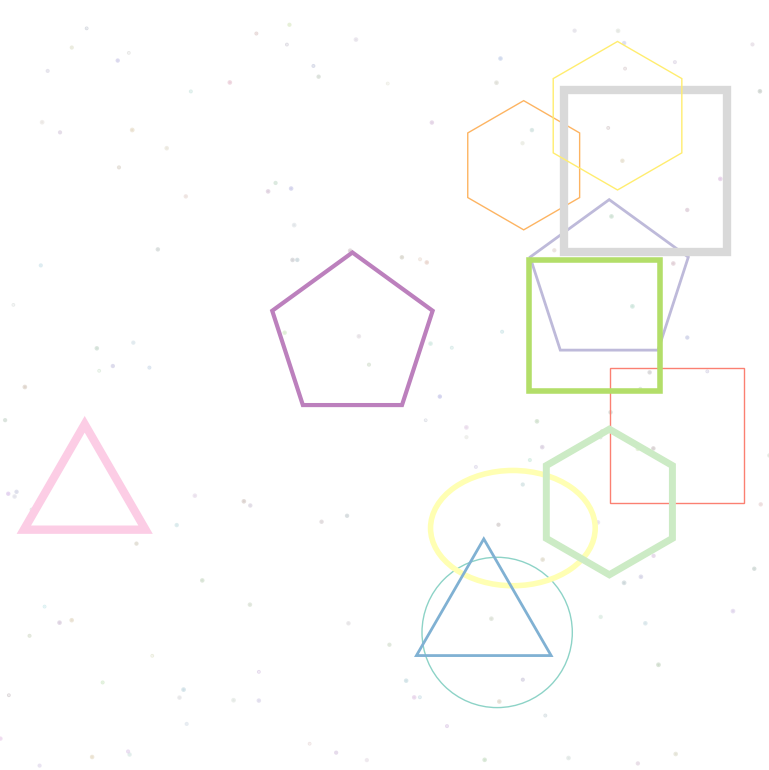[{"shape": "circle", "thickness": 0.5, "radius": 0.49, "center": [0.646, 0.179]}, {"shape": "oval", "thickness": 2, "radius": 0.53, "center": [0.666, 0.314]}, {"shape": "pentagon", "thickness": 1, "radius": 0.54, "center": [0.791, 0.633]}, {"shape": "square", "thickness": 0.5, "radius": 0.44, "center": [0.879, 0.434]}, {"shape": "triangle", "thickness": 1, "radius": 0.51, "center": [0.628, 0.199]}, {"shape": "hexagon", "thickness": 0.5, "radius": 0.42, "center": [0.68, 0.785]}, {"shape": "square", "thickness": 2, "radius": 0.42, "center": [0.772, 0.577]}, {"shape": "triangle", "thickness": 3, "radius": 0.46, "center": [0.11, 0.358]}, {"shape": "square", "thickness": 3, "radius": 0.53, "center": [0.838, 0.778]}, {"shape": "pentagon", "thickness": 1.5, "radius": 0.55, "center": [0.458, 0.563]}, {"shape": "hexagon", "thickness": 2.5, "radius": 0.47, "center": [0.791, 0.348]}, {"shape": "hexagon", "thickness": 0.5, "radius": 0.48, "center": [0.802, 0.85]}]